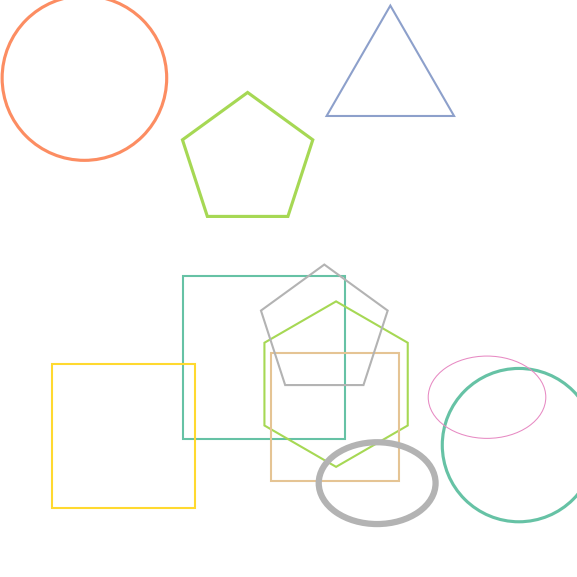[{"shape": "circle", "thickness": 1.5, "radius": 0.66, "center": [0.899, 0.228]}, {"shape": "square", "thickness": 1, "radius": 0.7, "center": [0.457, 0.38]}, {"shape": "circle", "thickness": 1.5, "radius": 0.71, "center": [0.146, 0.864]}, {"shape": "triangle", "thickness": 1, "radius": 0.64, "center": [0.676, 0.862]}, {"shape": "oval", "thickness": 0.5, "radius": 0.51, "center": [0.843, 0.311]}, {"shape": "hexagon", "thickness": 1, "radius": 0.72, "center": [0.582, 0.334]}, {"shape": "pentagon", "thickness": 1.5, "radius": 0.59, "center": [0.429, 0.72]}, {"shape": "square", "thickness": 1, "radius": 0.62, "center": [0.214, 0.244]}, {"shape": "square", "thickness": 1, "radius": 0.56, "center": [0.58, 0.277]}, {"shape": "pentagon", "thickness": 1, "radius": 0.58, "center": [0.562, 0.426]}, {"shape": "oval", "thickness": 3, "radius": 0.51, "center": [0.653, 0.163]}]